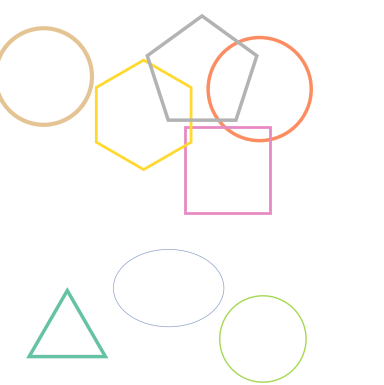[{"shape": "triangle", "thickness": 2.5, "radius": 0.57, "center": [0.175, 0.131]}, {"shape": "circle", "thickness": 2.5, "radius": 0.67, "center": [0.674, 0.769]}, {"shape": "oval", "thickness": 0.5, "radius": 0.72, "center": [0.438, 0.252]}, {"shape": "square", "thickness": 2, "radius": 0.56, "center": [0.591, 0.558]}, {"shape": "circle", "thickness": 1, "radius": 0.56, "center": [0.683, 0.12]}, {"shape": "hexagon", "thickness": 2, "radius": 0.71, "center": [0.373, 0.702]}, {"shape": "circle", "thickness": 3, "radius": 0.63, "center": [0.114, 0.801]}, {"shape": "pentagon", "thickness": 2.5, "radius": 0.75, "center": [0.525, 0.809]}]